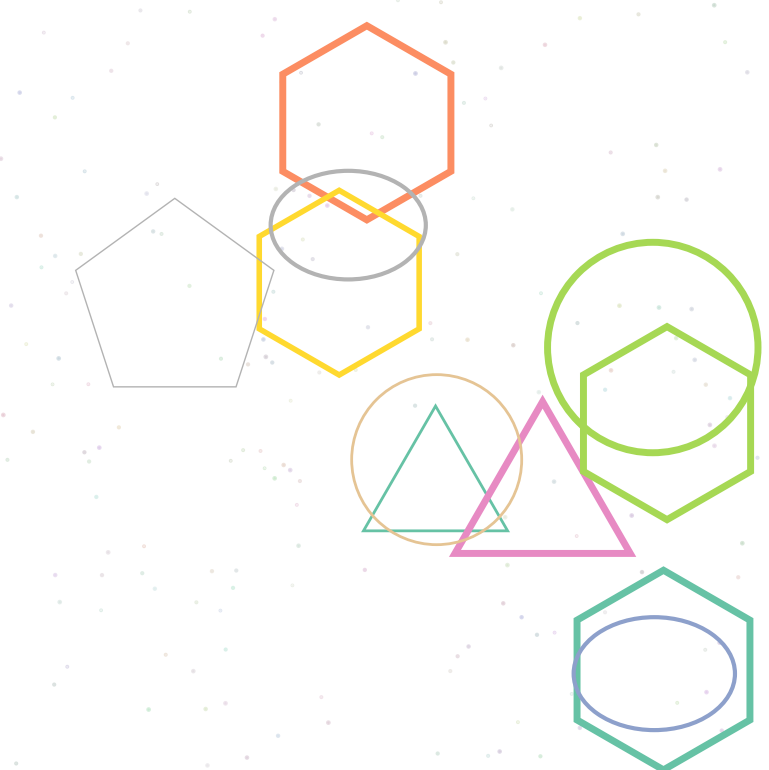[{"shape": "triangle", "thickness": 1, "radius": 0.54, "center": [0.566, 0.365]}, {"shape": "hexagon", "thickness": 2.5, "radius": 0.65, "center": [0.862, 0.13]}, {"shape": "hexagon", "thickness": 2.5, "radius": 0.63, "center": [0.476, 0.841]}, {"shape": "oval", "thickness": 1.5, "radius": 0.52, "center": [0.85, 0.125]}, {"shape": "triangle", "thickness": 2.5, "radius": 0.66, "center": [0.705, 0.347]}, {"shape": "circle", "thickness": 2.5, "radius": 0.68, "center": [0.848, 0.549]}, {"shape": "hexagon", "thickness": 2.5, "radius": 0.63, "center": [0.866, 0.45]}, {"shape": "hexagon", "thickness": 2, "radius": 0.6, "center": [0.441, 0.633]}, {"shape": "circle", "thickness": 1, "radius": 0.55, "center": [0.567, 0.403]}, {"shape": "oval", "thickness": 1.5, "radius": 0.5, "center": [0.452, 0.708]}, {"shape": "pentagon", "thickness": 0.5, "radius": 0.68, "center": [0.227, 0.607]}]